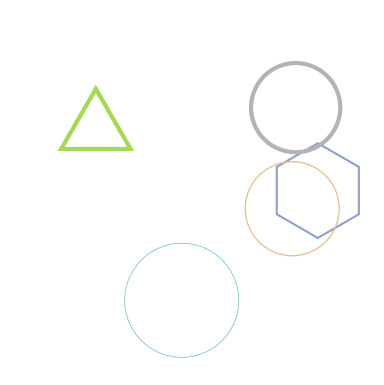[{"shape": "circle", "thickness": 0.5, "radius": 0.74, "center": [0.472, 0.22]}, {"shape": "hexagon", "thickness": 1.5, "radius": 0.62, "center": [0.825, 0.505]}, {"shape": "triangle", "thickness": 3, "radius": 0.52, "center": [0.249, 0.665]}, {"shape": "circle", "thickness": 1, "radius": 0.61, "center": [0.759, 0.458]}, {"shape": "circle", "thickness": 3, "radius": 0.58, "center": [0.768, 0.72]}]